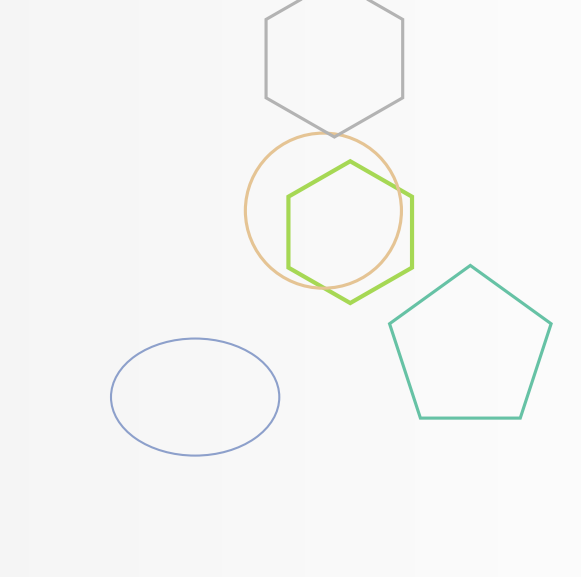[{"shape": "pentagon", "thickness": 1.5, "radius": 0.73, "center": [0.809, 0.393]}, {"shape": "oval", "thickness": 1, "radius": 0.72, "center": [0.336, 0.312]}, {"shape": "hexagon", "thickness": 2, "radius": 0.61, "center": [0.603, 0.597]}, {"shape": "circle", "thickness": 1.5, "radius": 0.67, "center": [0.556, 0.634]}, {"shape": "hexagon", "thickness": 1.5, "radius": 0.68, "center": [0.575, 0.898]}]